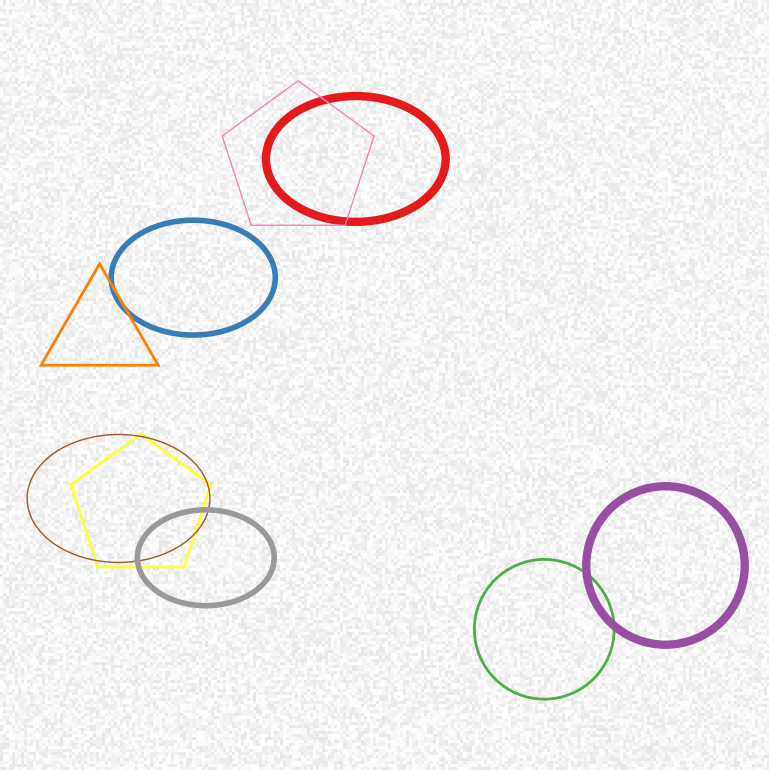[{"shape": "oval", "thickness": 3, "radius": 0.58, "center": [0.462, 0.794]}, {"shape": "oval", "thickness": 2, "radius": 0.53, "center": [0.251, 0.639]}, {"shape": "circle", "thickness": 1, "radius": 0.45, "center": [0.707, 0.183]}, {"shape": "circle", "thickness": 3, "radius": 0.51, "center": [0.864, 0.266]}, {"shape": "triangle", "thickness": 1, "radius": 0.44, "center": [0.129, 0.57]}, {"shape": "pentagon", "thickness": 1, "radius": 0.48, "center": [0.183, 0.341]}, {"shape": "oval", "thickness": 0.5, "radius": 0.59, "center": [0.154, 0.353]}, {"shape": "pentagon", "thickness": 0.5, "radius": 0.52, "center": [0.387, 0.791]}, {"shape": "oval", "thickness": 2, "radius": 0.44, "center": [0.267, 0.276]}]